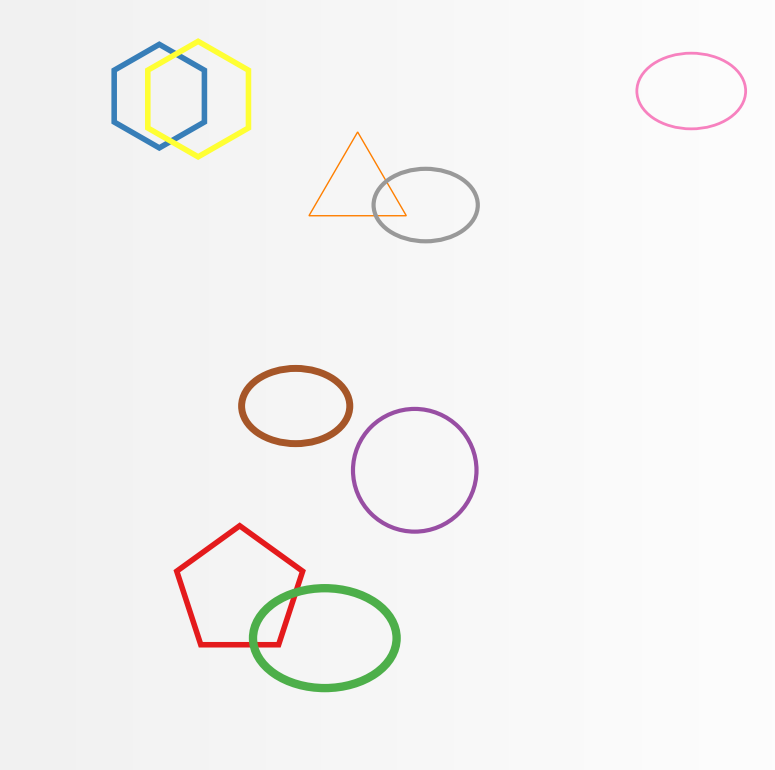[{"shape": "pentagon", "thickness": 2, "radius": 0.43, "center": [0.309, 0.232]}, {"shape": "hexagon", "thickness": 2, "radius": 0.34, "center": [0.206, 0.875]}, {"shape": "oval", "thickness": 3, "radius": 0.46, "center": [0.419, 0.171]}, {"shape": "circle", "thickness": 1.5, "radius": 0.4, "center": [0.535, 0.389]}, {"shape": "triangle", "thickness": 0.5, "radius": 0.36, "center": [0.461, 0.756]}, {"shape": "hexagon", "thickness": 2, "radius": 0.37, "center": [0.256, 0.871]}, {"shape": "oval", "thickness": 2.5, "radius": 0.35, "center": [0.382, 0.473]}, {"shape": "oval", "thickness": 1, "radius": 0.35, "center": [0.892, 0.882]}, {"shape": "oval", "thickness": 1.5, "radius": 0.34, "center": [0.549, 0.734]}]